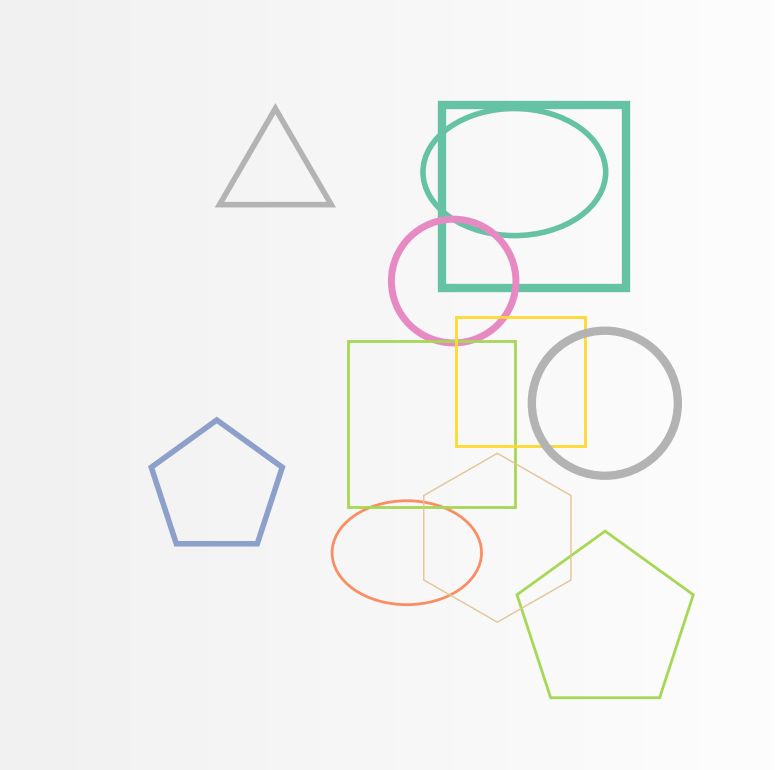[{"shape": "square", "thickness": 3, "radius": 0.6, "center": [0.689, 0.745]}, {"shape": "oval", "thickness": 2, "radius": 0.59, "center": [0.664, 0.777]}, {"shape": "oval", "thickness": 1, "radius": 0.48, "center": [0.525, 0.282]}, {"shape": "pentagon", "thickness": 2, "radius": 0.44, "center": [0.28, 0.366]}, {"shape": "circle", "thickness": 2.5, "radius": 0.4, "center": [0.585, 0.635]}, {"shape": "square", "thickness": 1, "radius": 0.54, "center": [0.557, 0.45]}, {"shape": "pentagon", "thickness": 1, "radius": 0.6, "center": [0.781, 0.191]}, {"shape": "square", "thickness": 1, "radius": 0.42, "center": [0.672, 0.504]}, {"shape": "hexagon", "thickness": 0.5, "radius": 0.55, "center": [0.642, 0.302]}, {"shape": "triangle", "thickness": 2, "radius": 0.42, "center": [0.355, 0.776]}, {"shape": "circle", "thickness": 3, "radius": 0.47, "center": [0.78, 0.476]}]